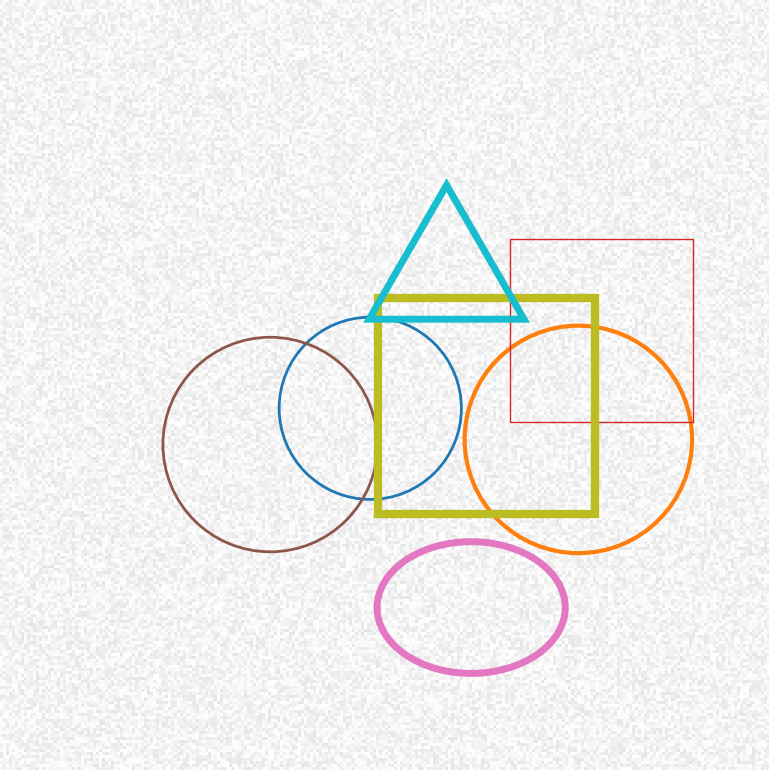[{"shape": "circle", "thickness": 1, "radius": 0.59, "center": [0.481, 0.47]}, {"shape": "circle", "thickness": 1.5, "radius": 0.74, "center": [0.751, 0.429]}, {"shape": "square", "thickness": 0.5, "radius": 0.59, "center": [0.781, 0.571]}, {"shape": "circle", "thickness": 1, "radius": 0.7, "center": [0.351, 0.423]}, {"shape": "oval", "thickness": 2.5, "radius": 0.61, "center": [0.612, 0.211]}, {"shape": "square", "thickness": 3, "radius": 0.7, "center": [0.632, 0.473]}, {"shape": "triangle", "thickness": 2.5, "radius": 0.58, "center": [0.58, 0.644]}]